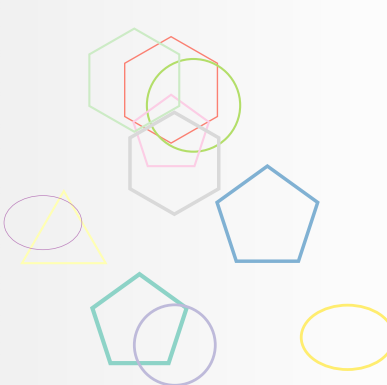[{"shape": "pentagon", "thickness": 3, "radius": 0.64, "center": [0.36, 0.16]}, {"shape": "triangle", "thickness": 1.5, "radius": 0.62, "center": [0.165, 0.379]}, {"shape": "circle", "thickness": 2, "radius": 0.52, "center": [0.451, 0.104]}, {"shape": "hexagon", "thickness": 1, "radius": 0.69, "center": [0.441, 0.767]}, {"shape": "pentagon", "thickness": 2.5, "radius": 0.68, "center": [0.69, 0.432]}, {"shape": "circle", "thickness": 1.5, "radius": 0.6, "center": [0.499, 0.726]}, {"shape": "pentagon", "thickness": 1.5, "radius": 0.51, "center": [0.442, 0.651]}, {"shape": "hexagon", "thickness": 2.5, "radius": 0.66, "center": [0.45, 0.576]}, {"shape": "oval", "thickness": 0.5, "radius": 0.5, "center": [0.111, 0.422]}, {"shape": "hexagon", "thickness": 1.5, "radius": 0.67, "center": [0.347, 0.792]}, {"shape": "oval", "thickness": 2, "radius": 0.6, "center": [0.897, 0.124]}]